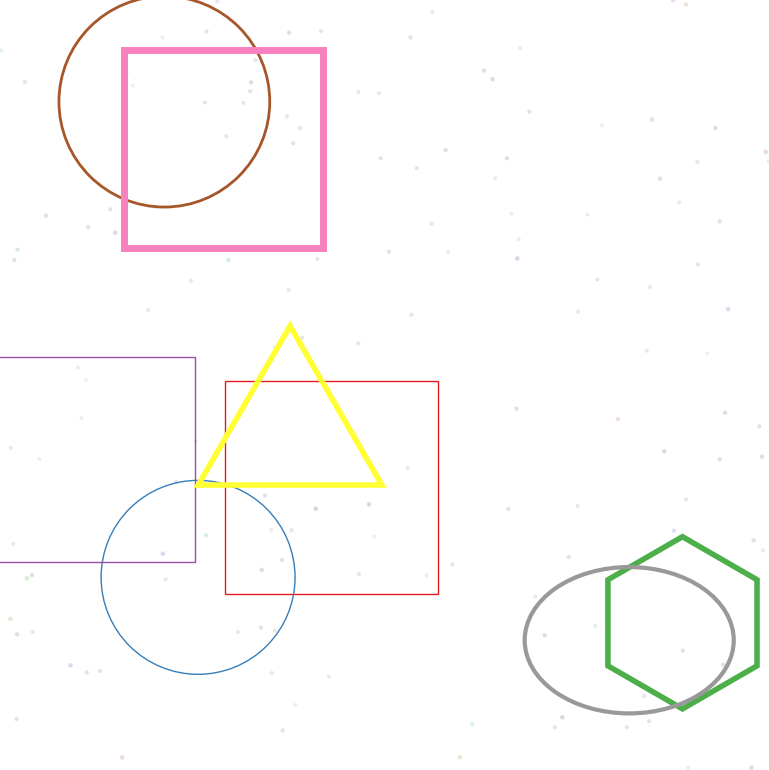[{"shape": "square", "thickness": 0.5, "radius": 0.69, "center": [0.43, 0.367]}, {"shape": "circle", "thickness": 0.5, "radius": 0.63, "center": [0.257, 0.25]}, {"shape": "hexagon", "thickness": 2, "radius": 0.56, "center": [0.886, 0.191]}, {"shape": "square", "thickness": 0.5, "radius": 0.67, "center": [0.12, 0.403]}, {"shape": "triangle", "thickness": 2, "radius": 0.69, "center": [0.377, 0.439]}, {"shape": "circle", "thickness": 1, "radius": 0.68, "center": [0.213, 0.868]}, {"shape": "square", "thickness": 2.5, "radius": 0.64, "center": [0.29, 0.807]}, {"shape": "oval", "thickness": 1.5, "radius": 0.68, "center": [0.817, 0.169]}]